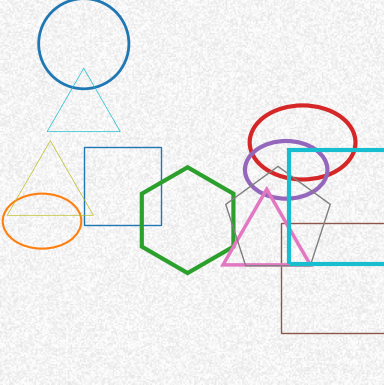[{"shape": "square", "thickness": 1, "radius": 0.5, "center": [0.319, 0.516]}, {"shape": "circle", "thickness": 2, "radius": 0.59, "center": [0.218, 0.886]}, {"shape": "oval", "thickness": 1.5, "radius": 0.51, "center": [0.109, 0.426]}, {"shape": "hexagon", "thickness": 3, "radius": 0.69, "center": [0.487, 0.428]}, {"shape": "oval", "thickness": 3, "radius": 0.69, "center": [0.786, 0.63]}, {"shape": "oval", "thickness": 3, "radius": 0.54, "center": [0.743, 0.559]}, {"shape": "square", "thickness": 1, "radius": 0.71, "center": [0.873, 0.278]}, {"shape": "triangle", "thickness": 2.5, "radius": 0.65, "center": [0.693, 0.377]}, {"shape": "pentagon", "thickness": 1, "radius": 0.71, "center": [0.722, 0.425]}, {"shape": "triangle", "thickness": 0.5, "radius": 0.65, "center": [0.131, 0.505]}, {"shape": "square", "thickness": 3, "radius": 0.74, "center": [0.898, 0.462]}, {"shape": "triangle", "thickness": 0.5, "radius": 0.55, "center": [0.217, 0.713]}]